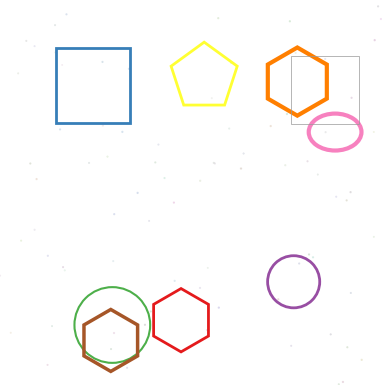[{"shape": "hexagon", "thickness": 2, "radius": 0.41, "center": [0.47, 0.168]}, {"shape": "square", "thickness": 2, "radius": 0.49, "center": [0.242, 0.779]}, {"shape": "circle", "thickness": 1.5, "radius": 0.49, "center": [0.292, 0.156]}, {"shape": "circle", "thickness": 2, "radius": 0.34, "center": [0.763, 0.268]}, {"shape": "hexagon", "thickness": 3, "radius": 0.44, "center": [0.772, 0.788]}, {"shape": "pentagon", "thickness": 2, "radius": 0.45, "center": [0.53, 0.8]}, {"shape": "hexagon", "thickness": 2.5, "radius": 0.4, "center": [0.288, 0.116]}, {"shape": "oval", "thickness": 3, "radius": 0.34, "center": [0.87, 0.657]}, {"shape": "square", "thickness": 0.5, "radius": 0.44, "center": [0.845, 0.766]}]